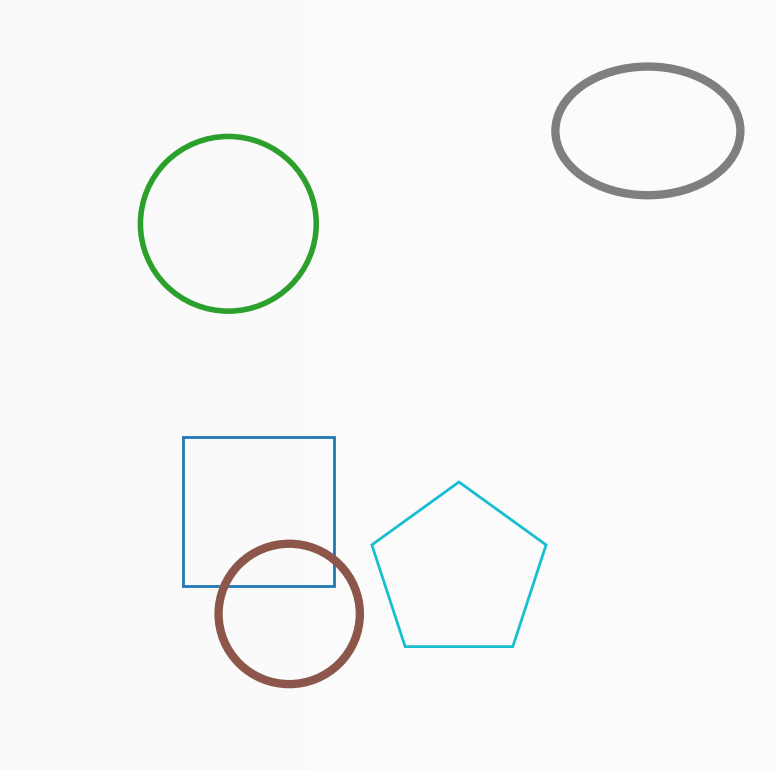[{"shape": "square", "thickness": 1, "radius": 0.49, "center": [0.334, 0.336]}, {"shape": "circle", "thickness": 2, "radius": 0.57, "center": [0.295, 0.709]}, {"shape": "circle", "thickness": 3, "radius": 0.46, "center": [0.373, 0.203]}, {"shape": "oval", "thickness": 3, "radius": 0.6, "center": [0.836, 0.83]}, {"shape": "pentagon", "thickness": 1, "radius": 0.59, "center": [0.592, 0.256]}]